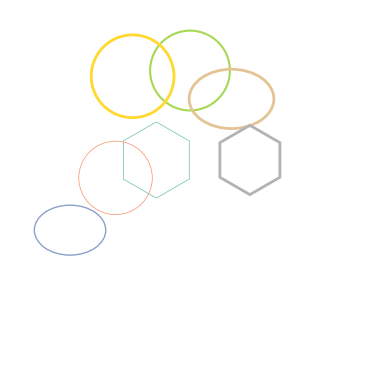[{"shape": "hexagon", "thickness": 0.5, "radius": 0.49, "center": [0.406, 0.584]}, {"shape": "circle", "thickness": 0.5, "radius": 0.48, "center": [0.3, 0.538]}, {"shape": "oval", "thickness": 1, "radius": 0.46, "center": [0.182, 0.402]}, {"shape": "circle", "thickness": 1.5, "radius": 0.52, "center": [0.494, 0.817]}, {"shape": "circle", "thickness": 2, "radius": 0.54, "center": [0.344, 0.802]}, {"shape": "oval", "thickness": 2, "radius": 0.55, "center": [0.601, 0.743]}, {"shape": "hexagon", "thickness": 2, "radius": 0.45, "center": [0.649, 0.584]}]